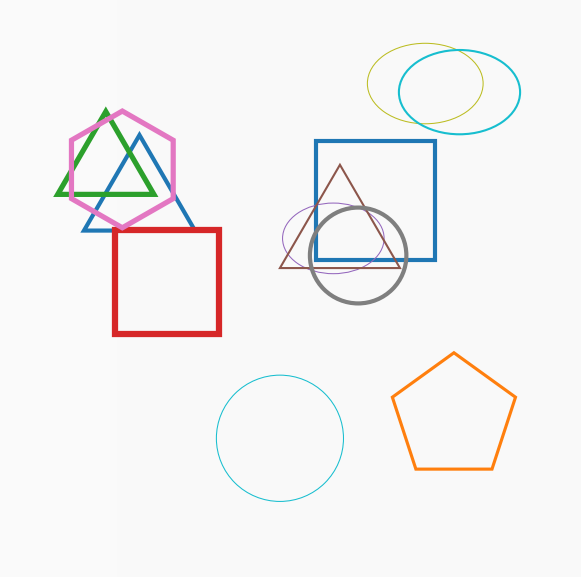[{"shape": "triangle", "thickness": 2, "radius": 0.55, "center": [0.24, 0.655]}, {"shape": "square", "thickness": 2, "radius": 0.51, "center": [0.647, 0.652]}, {"shape": "pentagon", "thickness": 1.5, "radius": 0.56, "center": [0.781, 0.277]}, {"shape": "triangle", "thickness": 2.5, "radius": 0.48, "center": [0.182, 0.71]}, {"shape": "square", "thickness": 3, "radius": 0.45, "center": [0.288, 0.511]}, {"shape": "oval", "thickness": 0.5, "radius": 0.44, "center": [0.573, 0.586]}, {"shape": "triangle", "thickness": 1, "radius": 0.6, "center": [0.585, 0.595]}, {"shape": "hexagon", "thickness": 2.5, "radius": 0.51, "center": [0.21, 0.706]}, {"shape": "circle", "thickness": 2, "radius": 0.41, "center": [0.616, 0.557]}, {"shape": "oval", "thickness": 0.5, "radius": 0.5, "center": [0.732, 0.854]}, {"shape": "oval", "thickness": 1, "radius": 0.52, "center": [0.791, 0.84]}, {"shape": "circle", "thickness": 0.5, "radius": 0.55, "center": [0.482, 0.24]}]